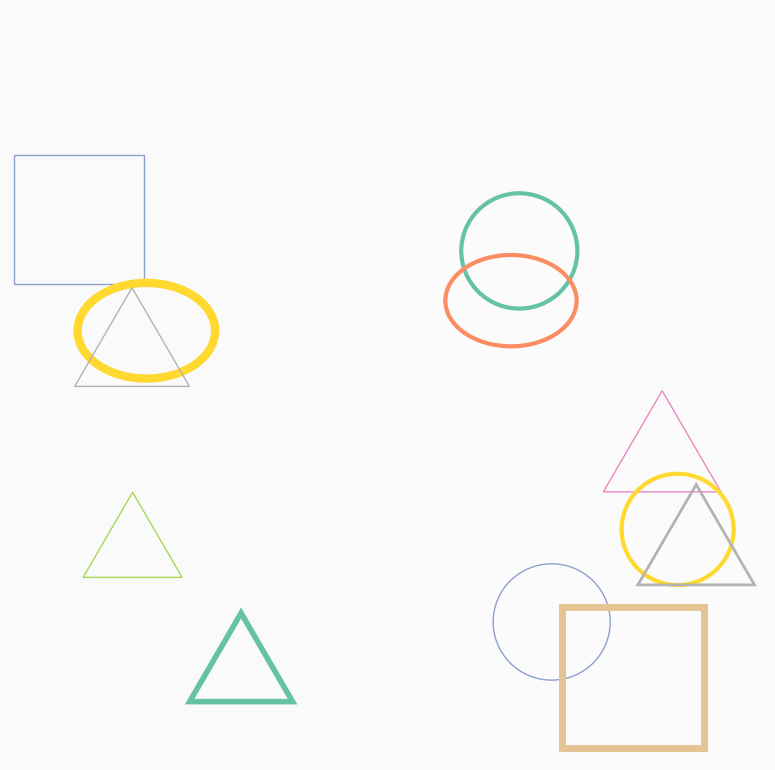[{"shape": "circle", "thickness": 1.5, "radius": 0.37, "center": [0.67, 0.674]}, {"shape": "triangle", "thickness": 2, "radius": 0.38, "center": [0.311, 0.127]}, {"shape": "oval", "thickness": 1.5, "radius": 0.42, "center": [0.659, 0.61]}, {"shape": "circle", "thickness": 0.5, "radius": 0.38, "center": [0.712, 0.192]}, {"shape": "square", "thickness": 0.5, "radius": 0.42, "center": [0.102, 0.715]}, {"shape": "triangle", "thickness": 0.5, "radius": 0.44, "center": [0.854, 0.405]}, {"shape": "triangle", "thickness": 0.5, "radius": 0.37, "center": [0.171, 0.287]}, {"shape": "circle", "thickness": 1.5, "radius": 0.36, "center": [0.874, 0.312]}, {"shape": "oval", "thickness": 3, "radius": 0.44, "center": [0.189, 0.57]}, {"shape": "square", "thickness": 2.5, "radius": 0.46, "center": [0.817, 0.12]}, {"shape": "triangle", "thickness": 0.5, "radius": 0.43, "center": [0.17, 0.541]}, {"shape": "triangle", "thickness": 1, "radius": 0.43, "center": [0.898, 0.284]}]